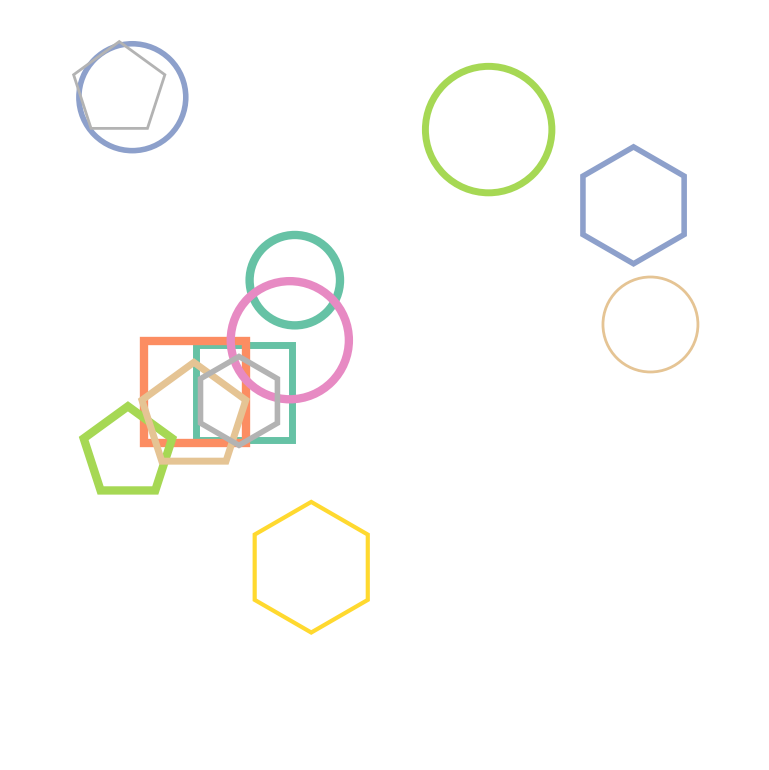[{"shape": "circle", "thickness": 3, "radius": 0.29, "center": [0.383, 0.636]}, {"shape": "square", "thickness": 2.5, "radius": 0.31, "center": [0.317, 0.49]}, {"shape": "square", "thickness": 3, "radius": 0.33, "center": [0.254, 0.49]}, {"shape": "circle", "thickness": 2, "radius": 0.35, "center": [0.172, 0.874]}, {"shape": "hexagon", "thickness": 2, "radius": 0.38, "center": [0.823, 0.733]}, {"shape": "circle", "thickness": 3, "radius": 0.38, "center": [0.376, 0.558]}, {"shape": "pentagon", "thickness": 3, "radius": 0.3, "center": [0.166, 0.412]}, {"shape": "circle", "thickness": 2.5, "radius": 0.41, "center": [0.635, 0.832]}, {"shape": "hexagon", "thickness": 1.5, "radius": 0.42, "center": [0.404, 0.263]}, {"shape": "pentagon", "thickness": 2.5, "radius": 0.35, "center": [0.252, 0.458]}, {"shape": "circle", "thickness": 1, "radius": 0.31, "center": [0.845, 0.579]}, {"shape": "pentagon", "thickness": 1, "radius": 0.31, "center": [0.155, 0.884]}, {"shape": "hexagon", "thickness": 2, "radius": 0.29, "center": [0.31, 0.479]}]